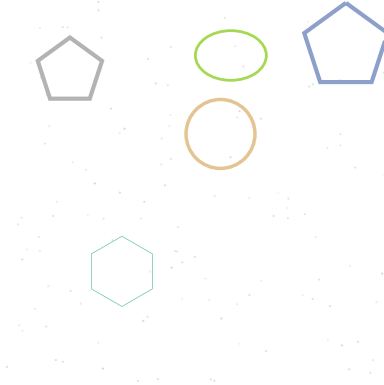[{"shape": "hexagon", "thickness": 0.5, "radius": 0.46, "center": [0.317, 0.295]}, {"shape": "pentagon", "thickness": 3, "radius": 0.57, "center": [0.898, 0.879]}, {"shape": "oval", "thickness": 2, "radius": 0.46, "center": [0.6, 0.856]}, {"shape": "circle", "thickness": 2.5, "radius": 0.45, "center": [0.573, 0.652]}, {"shape": "pentagon", "thickness": 3, "radius": 0.44, "center": [0.182, 0.815]}]